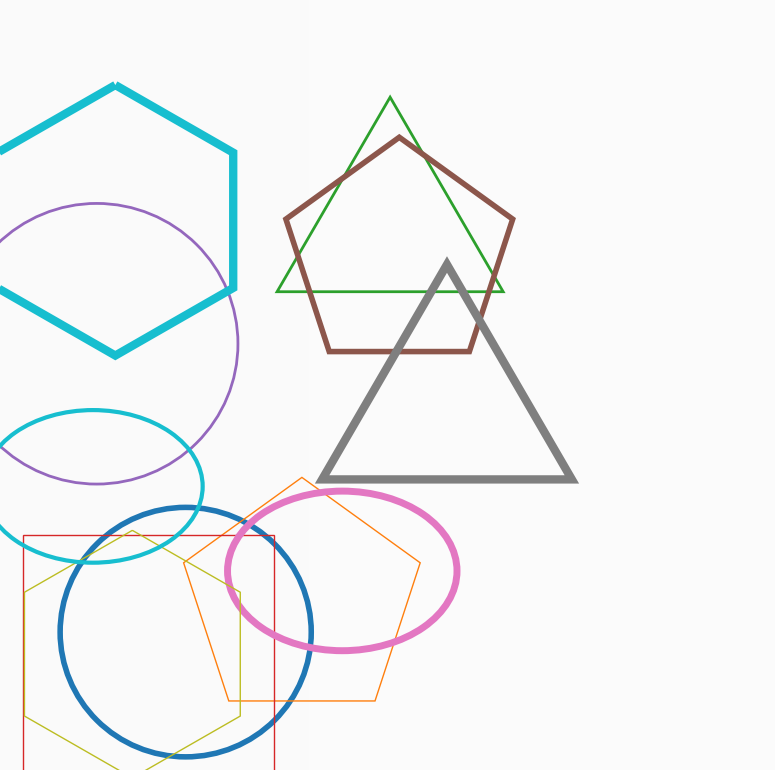[{"shape": "circle", "thickness": 2, "radius": 0.81, "center": [0.24, 0.179]}, {"shape": "pentagon", "thickness": 0.5, "radius": 0.8, "center": [0.39, 0.219]}, {"shape": "triangle", "thickness": 1, "radius": 0.84, "center": [0.503, 0.705]}, {"shape": "square", "thickness": 0.5, "radius": 0.81, "center": [0.192, 0.143]}, {"shape": "circle", "thickness": 1, "radius": 0.91, "center": [0.125, 0.554]}, {"shape": "pentagon", "thickness": 2, "radius": 0.77, "center": [0.515, 0.668]}, {"shape": "oval", "thickness": 2.5, "radius": 0.74, "center": [0.442, 0.259]}, {"shape": "triangle", "thickness": 3, "radius": 0.93, "center": [0.577, 0.47]}, {"shape": "hexagon", "thickness": 0.5, "radius": 0.8, "center": [0.171, 0.15]}, {"shape": "hexagon", "thickness": 3, "radius": 0.88, "center": [0.149, 0.714]}, {"shape": "oval", "thickness": 1.5, "radius": 0.71, "center": [0.12, 0.368]}]